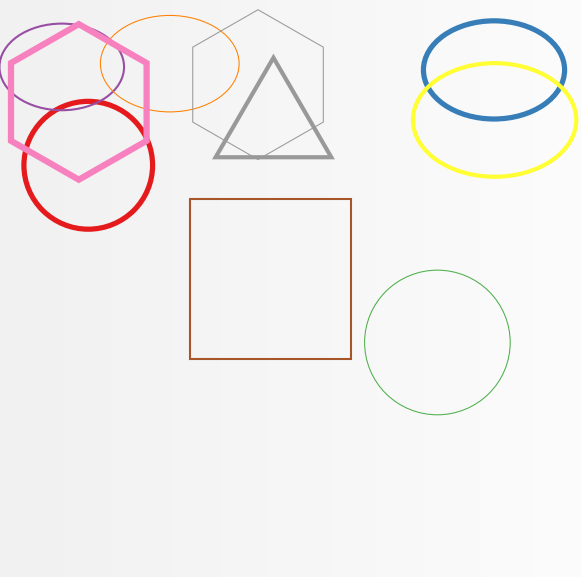[{"shape": "circle", "thickness": 2.5, "radius": 0.55, "center": [0.152, 0.713]}, {"shape": "oval", "thickness": 2.5, "radius": 0.61, "center": [0.85, 0.878]}, {"shape": "circle", "thickness": 0.5, "radius": 0.63, "center": [0.753, 0.406]}, {"shape": "oval", "thickness": 1, "radius": 0.54, "center": [0.106, 0.883]}, {"shape": "oval", "thickness": 0.5, "radius": 0.6, "center": [0.292, 0.889]}, {"shape": "oval", "thickness": 2, "radius": 0.7, "center": [0.851, 0.791]}, {"shape": "square", "thickness": 1, "radius": 0.69, "center": [0.466, 0.517]}, {"shape": "hexagon", "thickness": 3, "radius": 0.67, "center": [0.136, 0.823]}, {"shape": "triangle", "thickness": 2, "radius": 0.57, "center": [0.47, 0.784]}, {"shape": "hexagon", "thickness": 0.5, "radius": 0.65, "center": [0.444, 0.853]}]